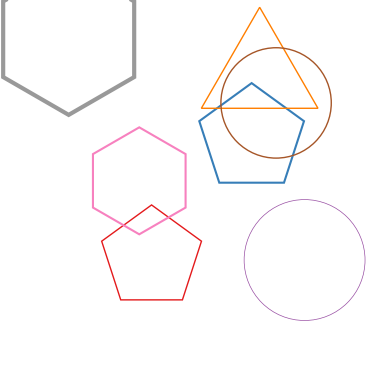[{"shape": "pentagon", "thickness": 1, "radius": 0.68, "center": [0.394, 0.331]}, {"shape": "pentagon", "thickness": 1.5, "radius": 0.71, "center": [0.654, 0.641]}, {"shape": "circle", "thickness": 0.5, "radius": 0.79, "center": [0.791, 0.325]}, {"shape": "triangle", "thickness": 1, "radius": 0.87, "center": [0.674, 0.806]}, {"shape": "circle", "thickness": 1, "radius": 0.72, "center": [0.717, 0.733]}, {"shape": "hexagon", "thickness": 1.5, "radius": 0.69, "center": [0.362, 0.53]}, {"shape": "hexagon", "thickness": 3, "radius": 0.98, "center": [0.178, 0.898]}]